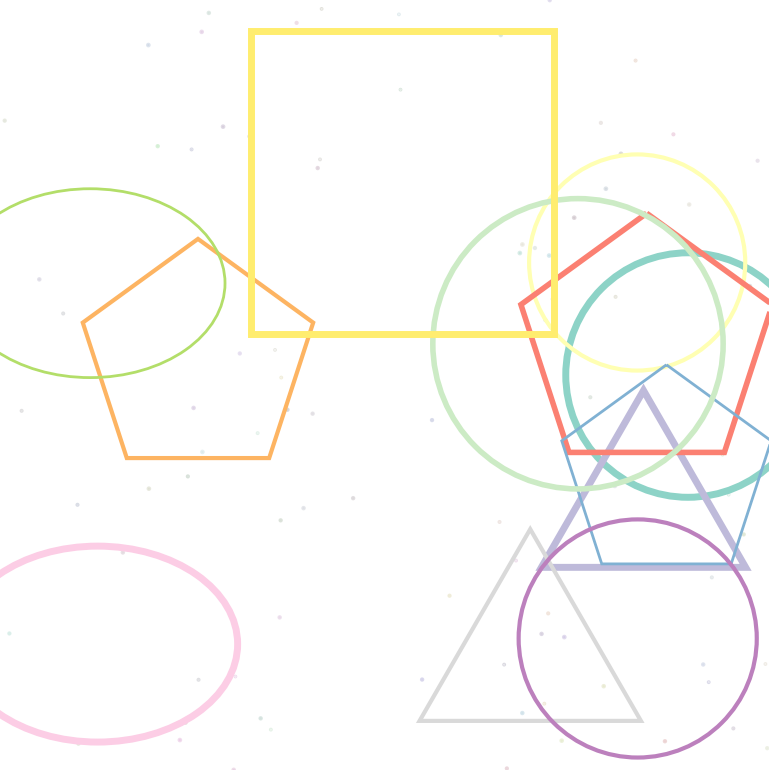[{"shape": "circle", "thickness": 2.5, "radius": 0.79, "center": [0.894, 0.513]}, {"shape": "circle", "thickness": 1.5, "radius": 0.7, "center": [0.827, 0.659]}, {"shape": "triangle", "thickness": 2.5, "radius": 0.77, "center": [0.836, 0.34]}, {"shape": "pentagon", "thickness": 2, "radius": 0.86, "center": [0.84, 0.551]}, {"shape": "pentagon", "thickness": 1, "radius": 0.71, "center": [0.866, 0.383]}, {"shape": "pentagon", "thickness": 1.5, "radius": 0.79, "center": [0.257, 0.532]}, {"shape": "oval", "thickness": 1, "radius": 0.88, "center": [0.117, 0.632]}, {"shape": "oval", "thickness": 2.5, "radius": 0.91, "center": [0.127, 0.164]}, {"shape": "triangle", "thickness": 1.5, "radius": 0.83, "center": [0.689, 0.147]}, {"shape": "circle", "thickness": 1.5, "radius": 0.77, "center": [0.828, 0.171]}, {"shape": "circle", "thickness": 2, "radius": 0.94, "center": [0.751, 0.554]}, {"shape": "square", "thickness": 2.5, "radius": 0.98, "center": [0.523, 0.763]}]